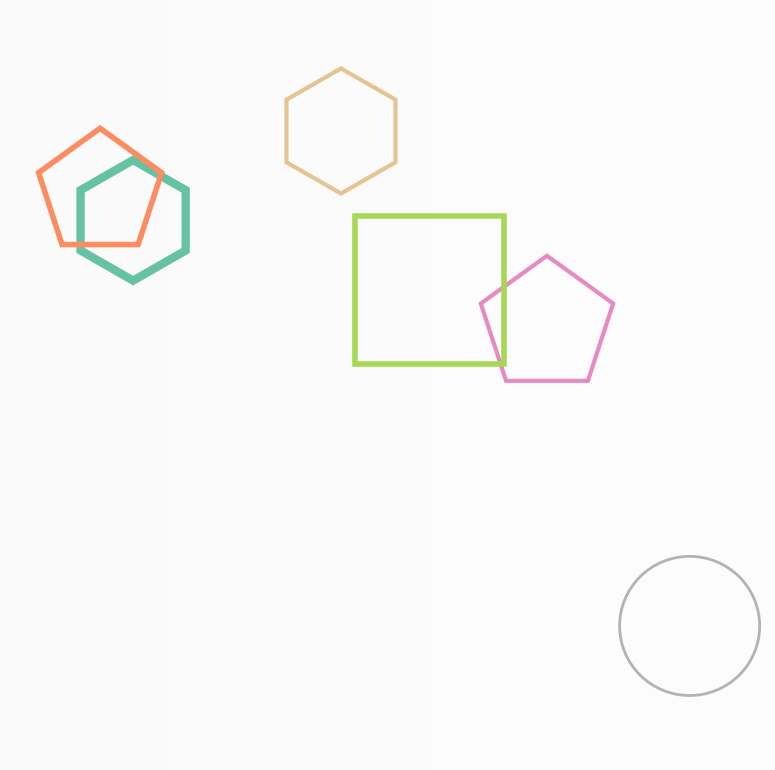[{"shape": "hexagon", "thickness": 3, "radius": 0.39, "center": [0.172, 0.714]}, {"shape": "pentagon", "thickness": 2, "radius": 0.42, "center": [0.129, 0.75]}, {"shape": "pentagon", "thickness": 1.5, "radius": 0.45, "center": [0.706, 0.578]}, {"shape": "square", "thickness": 2, "radius": 0.48, "center": [0.554, 0.623]}, {"shape": "hexagon", "thickness": 1.5, "radius": 0.41, "center": [0.44, 0.83]}, {"shape": "circle", "thickness": 1, "radius": 0.45, "center": [0.89, 0.187]}]